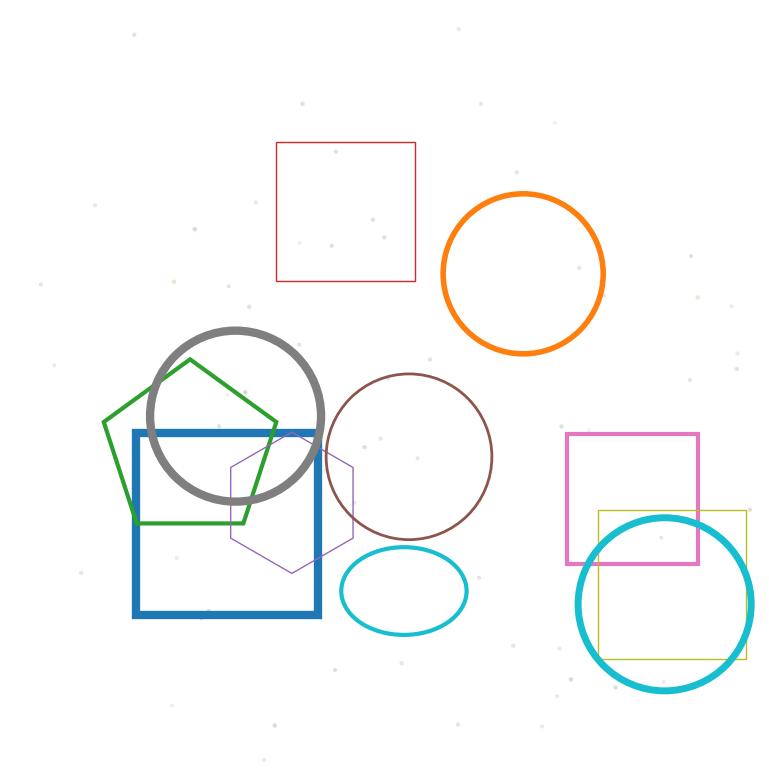[{"shape": "square", "thickness": 3, "radius": 0.59, "center": [0.295, 0.319]}, {"shape": "circle", "thickness": 2, "radius": 0.52, "center": [0.679, 0.644]}, {"shape": "pentagon", "thickness": 1.5, "radius": 0.59, "center": [0.247, 0.416]}, {"shape": "square", "thickness": 0.5, "radius": 0.45, "center": [0.448, 0.726]}, {"shape": "hexagon", "thickness": 0.5, "radius": 0.46, "center": [0.379, 0.347]}, {"shape": "circle", "thickness": 1, "radius": 0.54, "center": [0.531, 0.407]}, {"shape": "square", "thickness": 1.5, "radius": 0.42, "center": [0.822, 0.352]}, {"shape": "circle", "thickness": 3, "radius": 0.56, "center": [0.306, 0.46]}, {"shape": "square", "thickness": 0.5, "radius": 0.48, "center": [0.873, 0.241]}, {"shape": "circle", "thickness": 2.5, "radius": 0.56, "center": [0.863, 0.215]}, {"shape": "oval", "thickness": 1.5, "radius": 0.41, "center": [0.525, 0.232]}]